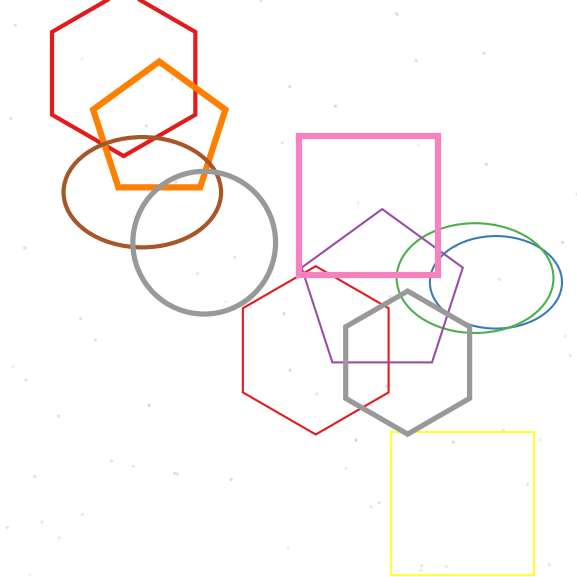[{"shape": "hexagon", "thickness": 2, "radius": 0.72, "center": [0.214, 0.872]}, {"shape": "hexagon", "thickness": 1, "radius": 0.73, "center": [0.547, 0.393]}, {"shape": "oval", "thickness": 1, "radius": 0.57, "center": [0.859, 0.51]}, {"shape": "oval", "thickness": 1, "radius": 0.68, "center": [0.823, 0.518]}, {"shape": "pentagon", "thickness": 1, "radius": 0.73, "center": [0.662, 0.49]}, {"shape": "pentagon", "thickness": 3, "radius": 0.6, "center": [0.276, 0.772]}, {"shape": "square", "thickness": 1, "radius": 0.62, "center": [0.802, 0.127]}, {"shape": "oval", "thickness": 2, "radius": 0.68, "center": [0.246, 0.666]}, {"shape": "square", "thickness": 3, "radius": 0.6, "center": [0.638, 0.643]}, {"shape": "hexagon", "thickness": 2.5, "radius": 0.62, "center": [0.706, 0.371]}, {"shape": "circle", "thickness": 2.5, "radius": 0.62, "center": [0.354, 0.579]}]